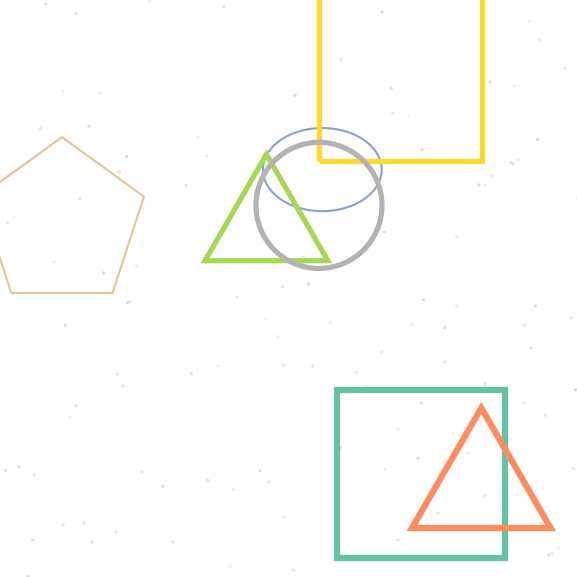[{"shape": "square", "thickness": 3, "radius": 0.73, "center": [0.729, 0.178]}, {"shape": "triangle", "thickness": 3, "radius": 0.69, "center": [0.833, 0.154]}, {"shape": "oval", "thickness": 1, "radius": 0.51, "center": [0.558, 0.705]}, {"shape": "triangle", "thickness": 2.5, "radius": 0.61, "center": [0.461, 0.609]}, {"shape": "square", "thickness": 2.5, "radius": 0.71, "center": [0.694, 0.862]}, {"shape": "pentagon", "thickness": 1, "radius": 0.75, "center": [0.107, 0.613]}, {"shape": "circle", "thickness": 2.5, "radius": 0.55, "center": [0.552, 0.643]}]